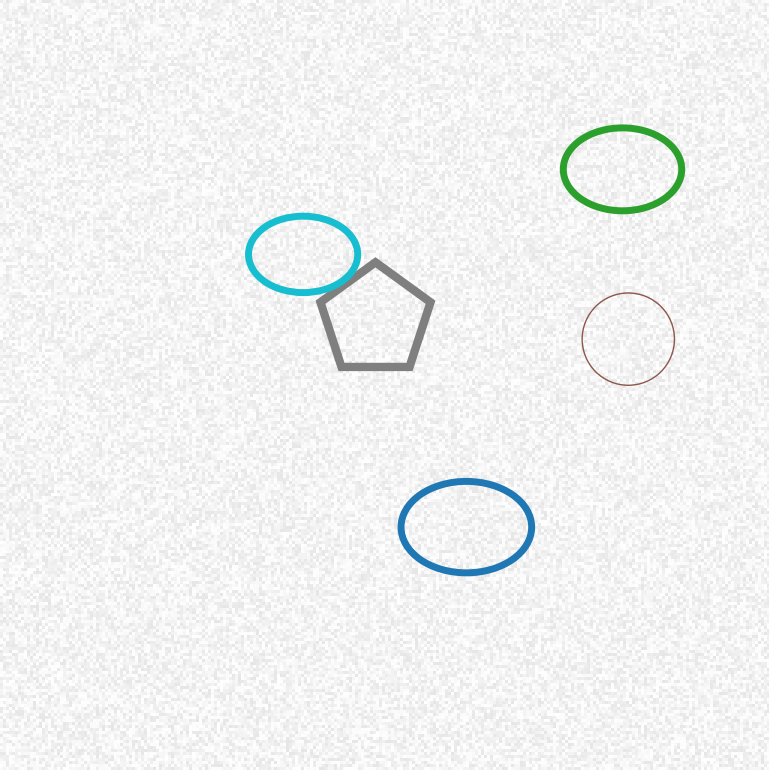[{"shape": "oval", "thickness": 2.5, "radius": 0.42, "center": [0.606, 0.315]}, {"shape": "oval", "thickness": 2.5, "radius": 0.38, "center": [0.808, 0.78]}, {"shape": "circle", "thickness": 0.5, "radius": 0.3, "center": [0.816, 0.56]}, {"shape": "pentagon", "thickness": 3, "radius": 0.38, "center": [0.488, 0.584]}, {"shape": "oval", "thickness": 2.5, "radius": 0.35, "center": [0.394, 0.67]}]